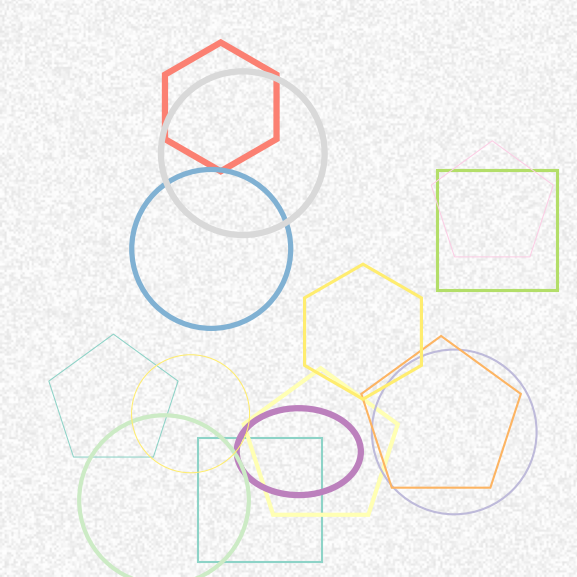[{"shape": "pentagon", "thickness": 0.5, "radius": 0.59, "center": [0.196, 0.303]}, {"shape": "square", "thickness": 1, "radius": 0.54, "center": [0.45, 0.134]}, {"shape": "pentagon", "thickness": 2, "radius": 0.7, "center": [0.555, 0.221]}, {"shape": "circle", "thickness": 1, "radius": 0.71, "center": [0.787, 0.251]}, {"shape": "hexagon", "thickness": 3, "radius": 0.56, "center": [0.382, 0.814]}, {"shape": "circle", "thickness": 2.5, "radius": 0.69, "center": [0.366, 0.568]}, {"shape": "pentagon", "thickness": 1, "radius": 0.73, "center": [0.764, 0.272]}, {"shape": "square", "thickness": 1.5, "radius": 0.52, "center": [0.86, 0.6]}, {"shape": "pentagon", "thickness": 0.5, "radius": 0.56, "center": [0.852, 0.644]}, {"shape": "circle", "thickness": 3, "radius": 0.71, "center": [0.42, 0.734]}, {"shape": "oval", "thickness": 3, "radius": 0.54, "center": [0.517, 0.217]}, {"shape": "circle", "thickness": 2, "radius": 0.73, "center": [0.284, 0.133]}, {"shape": "hexagon", "thickness": 1.5, "radius": 0.58, "center": [0.629, 0.425]}, {"shape": "circle", "thickness": 0.5, "radius": 0.51, "center": [0.33, 0.283]}]